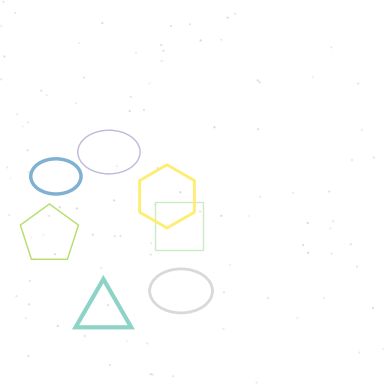[{"shape": "triangle", "thickness": 3, "radius": 0.42, "center": [0.269, 0.192]}, {"shape": "oval", "thickness": 1, "radius": 0.4, "center": [0.283, 0.605]}, {"shape": "oval", "thickness": 2.5, "radius": 0.33, "center": [0.145, 0.542]}, {"shape": "pentagon", "thickness": 1, "radius": 0.4, "center": [0.128, 0.391]}, {"shape": "oval", "thickness": 2, "radius": 0.41, "center": [0.47, 0.244]}, {"shape": "square", "thickness": 1, "radius": 0.31, "center": [0.465, 0.413]}, {"shape": "hexagon", "thickness": 2, "radius": 0.41, "center": [0.434, 0.49]}]